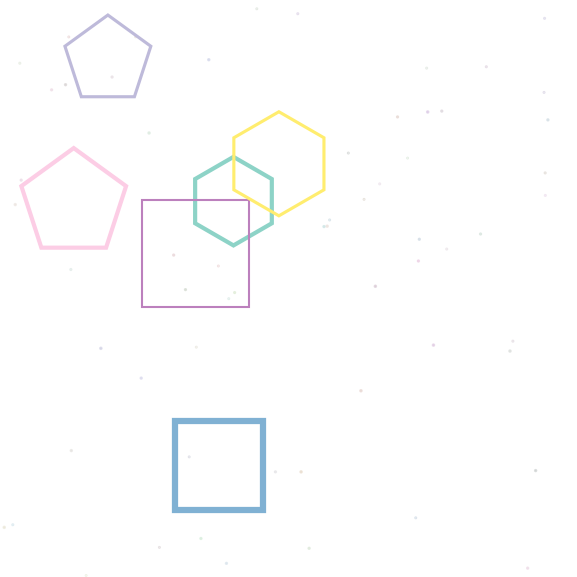[{"shape": "hexagon", "thickness": 2, "radius": 0.38, "center": [0.404, 0.651]}, {"shape": "pentagon", "thickness": 1.5, "radius": 0.39, "center": [0.187, 0.895]}, {"shape": "square", "thickness": 3, "radius": 0.38, "center": [0.379, 0.193]}, {"shape": "pentagon", "thickness": 2, "radius": 0.48, "center": [0.128, 0.647]}, {"shape": "square", "thickness": 1, "radius": 0.46, "center": [0.339, 0.56]}, {"shape": "hexagon", "thickness": 1.5, "radius": 0.45, "center": [0.483, 0.716]}]